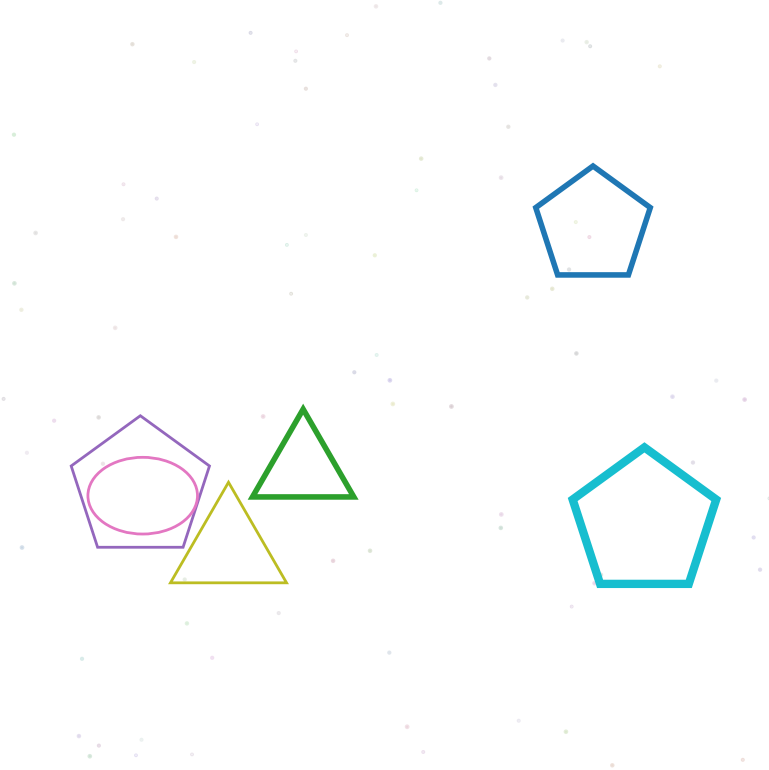[{"shape": "pentagon", "thickness": 2, "radius": 0.39, "center": [0.77, 0.706]}, {"shape": "triangle", "thickness": 2, "radius": 0.38, "center": [0.394, 0.393]}, {"shape": "pentagon", "thickness": 1, "radius": 0.47, "center": [0.182, 0.366]}, {"shape": "oval", "thickness": 1, "radius": 0.36, "center": [0.185, 0.356]}, {"shape": "triangle", "thickness": 1, "radius": 0.44, "center": [0.297, 0.287]}, {"shape": "pentagon", "thickness": 3, "radius": 0.49, "center": [0.837, 0.321]}]